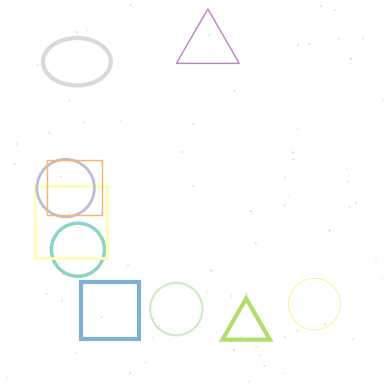[{"shape": "circle", "thickness": 2.5, "radius": 0.34, "center": [0.202, 0.351]}, {"shape": "square", "thickness": 2, "radius": 0.47, "center": [0.184, 0.423]}, {"shape": "circle", "thickness": 2, "radius": 0.37, "center": [0.171, 0.511]}, {"shape": "square", "thickness": 3, "radius": 0.37, "center": [0.286, 0.194]}, {"shape": "square", "thickness": 1, "radius": 0.36, "center": [0.193, 0.513]}, {"shape": "triangle", "thickness": 3, "radius": 0.36, "center": [0.639, 0.153]}, {"shape": "oval", "thickness": 3, "radius": 0.44, "center": [0.2, 0.84]}, {"shape": "triangle", "thickness": 1, "radius": 0.47, "center": [0.54, 0.882]}, {"shape": "circle", "thickness": 1.5, "radius": 0.34, "center": [0.458, 0.197]}, {"shape": "circle", "thickness": 0.5, "radius": 0.34, "center": [0.817, 0.21]}]